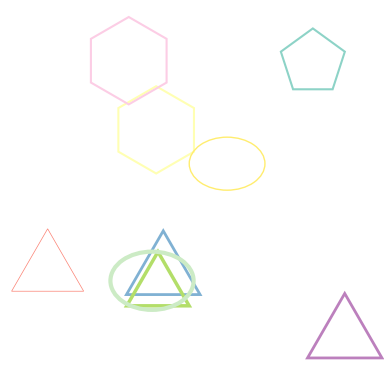[{"shape": "pentagon", "thickness": 1.5, "radius": 0.44, "center": [0.813, 0.839]}, {"shape": "hexagon", "thickness": 1.5, "radius": 0.57, "center": [0.406, 0.663]}, {"shape": "triangle", "thickness": 0.5, "radius": 0.54, "center": [0.124, 0.298]}, {"shape": "triangle", "thickness": 2, "radius": 0.55, "center": [0.424, 0.29]}, {"shape": "triangle", "thickness": 2.5, "radius": 0.47, "center": [0.41, 0.252]}, {"shape": "hexagon", "thickness": 1.5, "radius": 0.57, "center": [0.334, 0.842]}, {"shape": "triangle", "thickness": 2, "radius": 0.56, "center": [0.895, 0.126]}, {"shape": "oval", "thickness": 3, "radius": 0.54, "center": [0.395, 0.271]}, {"shape": "oval", "thickness": 1, "radius": 0.49, "center": [0.59, 0.575]}]